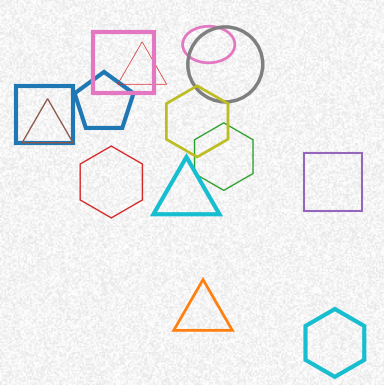[{"shape": "pentagon", "thickness": 3, "radius": 0.4, "center": [0.27, 0.733]}, {"shape": "square", "thickness": 3, "radius": 0.37, "center": [0.116, 0.703]}, {"shape": "triangle", "thickness": 2, "radius": 0.44, "center": [0.527, 0.186]}, {"shape": "hexagon", "thickness": 1, "radius": 0.44, "center": [0.581, 0.593]}, {"shape": "hexagon", "thickness": 1, "radius": 0.47, "center": [0.289, 0.527]}, {"shape": "triangle", "thickness": 0.5, "radius": 0.37, "center": [0.369, 0.818]}, {"shape": "square", "thickness": 1.5, "radius": 0.38, "center": [0.865, 0.528]}, {"shape": "triangle", "thickness": 1, "radius": 0.38, "center": [0.124, 0.667]}, {"shape": "oval", "thickness": 2, "radius": 0.34, "center": [0.542, 0.884]}, {"shape": "square", "thickness": 3, "radius": 0.4, "center": [0.32, 0.839]}, {"shape": "circle", "thickness": 2.5, "radius": 0.49, "center": [0.585, 0.833]}, {"shape": "hexagon", "thickness": 2, "radius": 0.46, "center": [0.512, 0.685]}, {"shape": "hexagon", "thickness": 3, "radius": 0.44, "center": [0.87, 0.109]}, {"shape": "triangle", "thickness": 3, "radius": 0.5, "center": [0.484, 0.493]}]